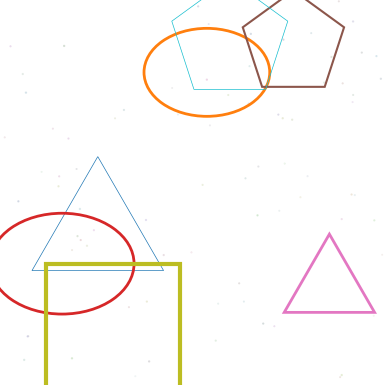[{"shape": "triangle", "thickness": 0.5, "radius": 0.99, "center": [0.254, 0.396]}, {"shape": "oval", "thickness": 2, "radius": 0.82, "center": [0.537, 0.812]}, {"shape": "oval", "thickness": 2, "radius": 0.94, "center": [0.161, 0.315]}, {"shape": "pentagon", "thickness": 1.5, "radius": 0.69, "center": [0.762, 0.886]}, {"shape": "triangle", "thickness": 2, "radius": 0.68, "center": [0.856, 0.256]}, {"shape": "square", "thickness": 3, "radius": 0.87, "center": [0.293, 0.14]}, {"shape": "pentagon", "thickness": 0.5, "radius": 0.79, "center": [0.597, 0.896]}]